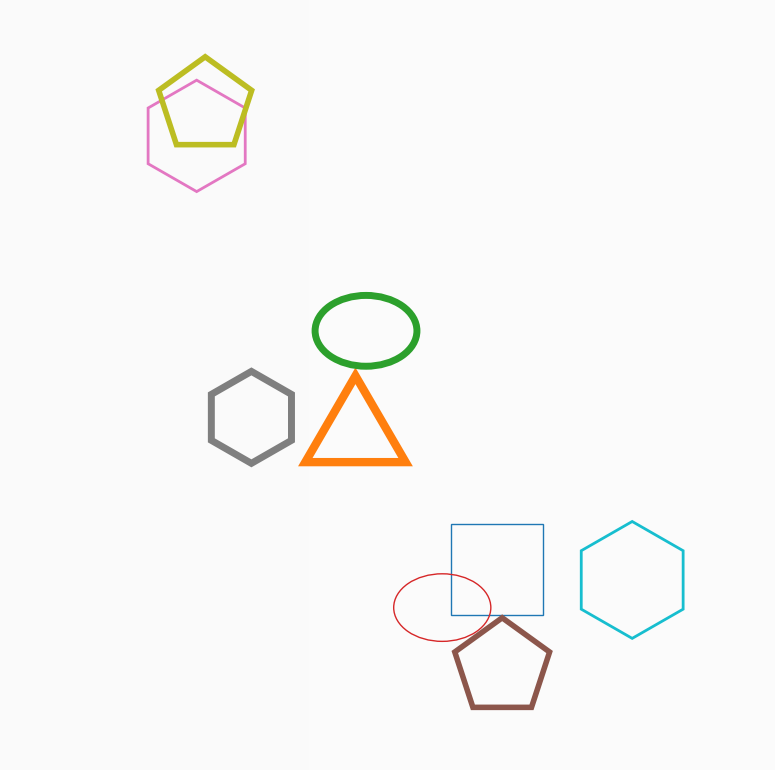[{"shape": "square", "thickness": 0.5, "radius": 0.3, "center": [0.642, 0.261]}, {"shape": "triangle", "thickness": 3, "radius": 0.37, "center": [0.459, 0.437]}, {"shape": "oval", "thickness": 2.5, "radius": 0.33, "center": [0.472, 0.57]}, {"shape": "oval", "thickness": 0.5, "radius": 0.31, "center": [0.571, 0.211]}, {"shape": "pentagon", "thickness": 2, "radius": 0.32, "center": [0.648, 0.133]}, {"shape": "hexagon", "thickness": 1, "radius": 0.36, "center": [0.254, 0.824]}, {"shape": "hexagon", "thickness": 2.5, "radius": 0.3, "center": [0.324, 0.458]}, {"shape": "pentagon", "thickness": 2, "radius": 0.32, "center": [0.265, 0.863]}, {"shape": "hexagon", "thickness": 1, "radius": 0.38, "center": [0.816, 0.247]}]